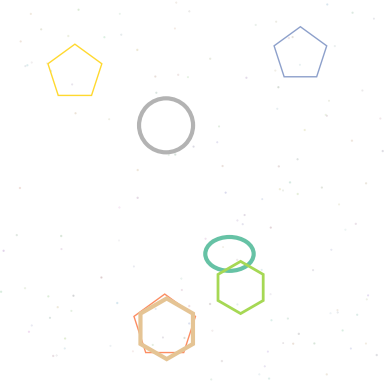[{"shape": "oval", "thickness": 3, "radius": 0.31, "center": [0.596, 0.34]}, {"shape": "pentagon", "thickness": 1, "radius": 0.42, "center": [0.428, 0.152]}, {"shape": "pentagon", "thickness": 1, "radius": 0.36, "center": [0.78, 0.859]}, {"shape": "hexagon", "thickness": 2, "radius": 0.34, "center": [0.625, 0.253]}, {"shape": "pentagon", "thickness": 1, "radius": 0.37, "center": [0.194, 0.812]}, {"shape": "hexagon", "thickness": 3, "radius": 0.39, "center": [0.433, 0.146]}, {"shape": "circle", "thickness": 3, "radius": 0.35, "center": [0.431, 0.674]}]